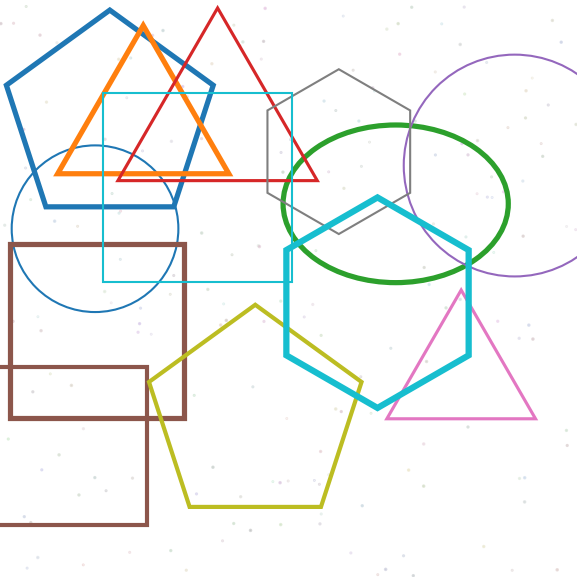[{"shape": "pentagon", "thickness": 2.5, "radius": 0.94, "center": [0.19, 0.793]}, {"shape": "circle", "thickness": 1, "radius": 0.72, "center": [0.165, 0.603]}, {"shape": "triangle", "thickness": 2.5, "radius": 0.86, "center": [0.248, 0.784]}, {"shape": "oval", "thickness": 2.5, "radius": 0.97, "center": [0.685, 0.646]}, {"shape": "triangle", "thickness": 1.5, "radius": 1.0, "center": [0.377, 0.786]}, {"shape": "circle", "thickness": 1, "radius": 0.96, "center": [0.891, 0.712]}, {"shape": "square", "thickness": 2, "radius": 0.69, "center": [0.117, 0.227]}, {"shape": "square", "thickness": 2.5, "radius": 0.75, "center": [0.168, 0.426]}, {"shape": "triangle", "thickness": 1.5, "radius": 0.74, "center": [0.799, 0.348]}, {"shape": "hexagon", "thickness": 1, "radius": 0.71, "center": [0.587, 0.737]}, {"shape": "pentagon", "thickness": 2, "radius": 0.97, "center": [0.442, 0.278]}, {"shape": "square", "thickness": 1, "radius": 0.82, "center": [0.342, 0.674]}, {"shape": "hexagon", "thickness": 3, "radius": 0.91, "center": [0.654, 0.475]}]